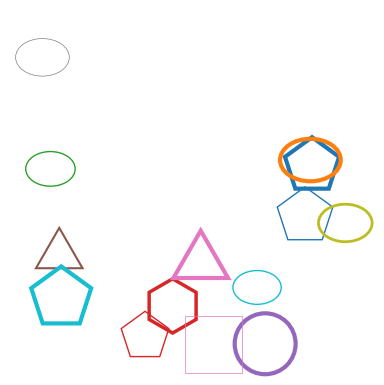[{"shape": "pentagon", "thickness": 3, "radius": 0.37, "center": [0.811, 0.57]}, {"shape": "pentagon", "thickness": 1, "radius": 0.38, "center": [0.792, 0.439]}, {"shape": "oval", "thickness": 3, "radius": 0.39, "center": [0.806, 0.584]}, {"shape": "oval", "thickness": 1, "radius": 0.32, "center": [0.131, 0.561]}, {"shape": "pentagon", "thickness": 1, "radius": 0.33, "center": [0.377, 0.126]}, {"shape": "hexagon", "thickness": 2.5, "radius": 0.35, "center": [0.448, 0.205]}, {"shape": "circle", "thickness": 3, "radius": 0.4, "center": [0.689, 0.107]}, {"shape": "triangle", "thickness": 1.5, "radius": 0.35, "center": [0.154, 0.338]}, {"shape": "square", "thickness": 0.5, "radius": 0.37, "center": [0.555, 0.106]}, {"shape": "triangle", "thickness": 3, "radius": 0.41, "center": [0.521, 0.319]}, {"shape": "oval", "thickness": 0.5, "radius": 0.35, "center": [0.11, 0.851]}, {"shape": "oval", "thickness": 2, "radius": 0.35, "center": [0.897, 0.421]}, {"shape": "pentagon", "thickness": 3, "radius": 0.41, "center": [0.159, 0.226]}, {"shape": "oval", "thickness": 1, "radius": 0.31, "center": [0.668, 0.253]}]